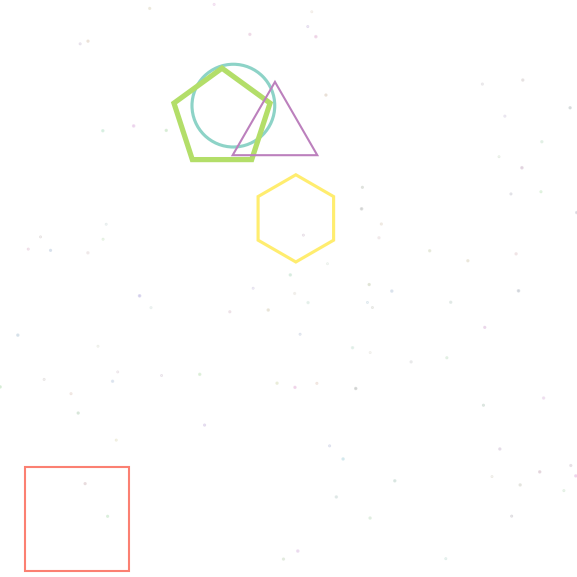[{"shape": "circle", "thickness": 1.5, "radius": 0.36, "center": [0.404, 0.816]}, {"shape": "square", "thickness": 1, "radius": 0.45, "center": [0.134, 0.1]}, {"shape": "pentagon", "thickness": 2.5, "radius": 0.44, "center": [0.384, 0.794]}, {"shape": "triangle", "thickness": 1, "radius": 0.42, "center": [0.476, 0.773]}, {"shape": "hexagon", "thickness": 1.5, "radius": 0.38, "center": [0.512, 0.621]}]